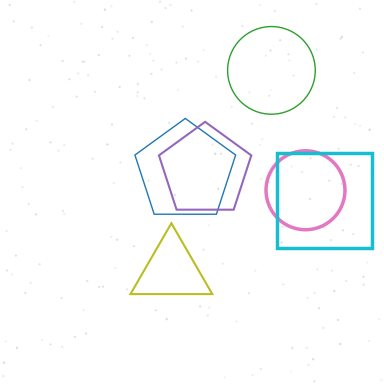[{"shape": "pentagon", "thickness": 1, "radius": 0.69, "center": [0.481, 0.555]}, {"shape": "circle", "thickness": 1, "radius": 0.57, "center": [0.705, 0.817]}, {"shape": "pentagon", "thickness": 1.5, "radius": 0.63, "center": [0.533, 0.557]}, {"shape": "circle", "thickness": 2.5, "radius": 0.51, "center": [0.794, 0.506]}, {"shape": "triangle", "thickness": 1.5, "radius": 0.61, "center": [0.445, 0.297]}, {"shape": "square", "thickness": 2.5, "radius": 0.62, "center": [0.842, 0.48]}]